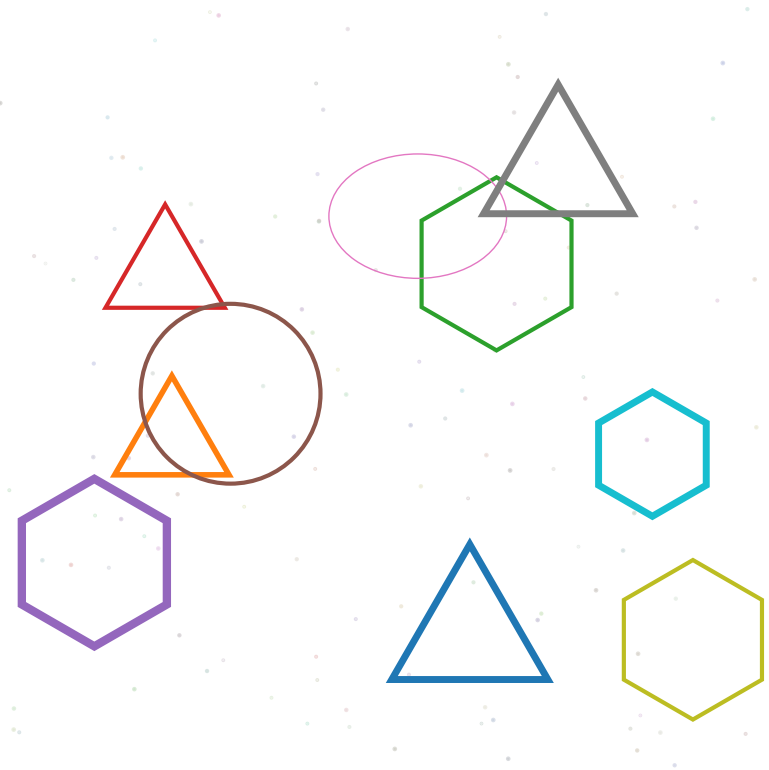[{"shape": "triangle", "thickness": 2.5, "radius": 0.59, "center": [0.61, 0.176]}, {"shape": "triangle", "thickness": 2, "radius": 0.43, "center": [0.223, 0.426]}, {"shape": "hexagon", "thickness": 1.5, "radius": 0.56, "center": [0.645, 0.657]}, {"shape": "triangle", "thickness": 1.5, "radius": 0.45, "center": [0.214, 0.645]}, {"shape": "hexagon", "thickness": 3, "radius": 0.54, "center": [0.123, 0.269]}, {"shape": "circle", "thickness": 1.5, "radius": 0.58, "center": [0.299, 0.489]}, {"shape": "oval", "thickness": 0.5, "radius": 0.58, "center": [0.543, 0.719]}, {"shape": "triangle", "thickness": 2.5, "radius": 0.56, "center": [0.725, 0.778]}, {"shape": "hexagon", "thickness": 1.5, "radius": 0.52, "center": [0.9, 0.169]}, {"shape": "hexagon", "thickness": 2.5, "radius": 0.4, "center": [0.847, 0.41]}]